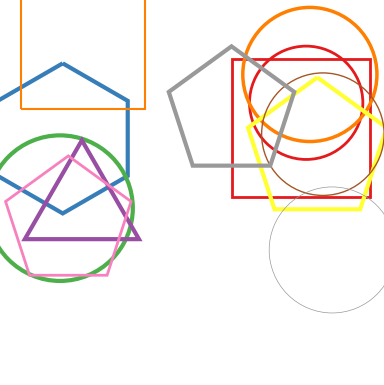[{"shape": "square", "thickness": 2, "radius": 0.89, "center": [0.781, 0.668]}, {"shape": "circle", "thickness": 2, "radius": 0.74, "center": [0.795, 0.733]}, {"shape": "hexagon", "thickness": 3, "radius": 0.97, "center": [0.163, 0.641]}, {"shape": "circle", "thickness": 3, "radius": 0.95, "center": [0.156, 0.459]}, {"shape": "triangle", "thickness": 3, "radius": 0.86, "center": [0.213, 0.464]}, {"shape": "circle", "thickness": 2.5, "radius": 0.87, "center": [0.805, 0.807]}, {"shape": "square", "thickness": 1.5, "radius": 0.81, "center": [0.216, 0.878]}, {"shape": "pentagon", "thickness": 3, "radius": 0.95, "center": [0.824, 0.61]}, {"shape": "circle", "thickness": 1, "radius": 0.8, "center": [0.839, 0.651]}, {"shape": "pentagon", "thickness": 2, "radius": 0.86, "center": [0.177, 0.424]}, {"shape": "pentagon", "thickness": 3, "radius": 0.86, "center": [0.601, 0.708]}, {"shape": "circle", "thickness": 0.5, "radius": 0.82, "center": [0.863, 0.351]}]